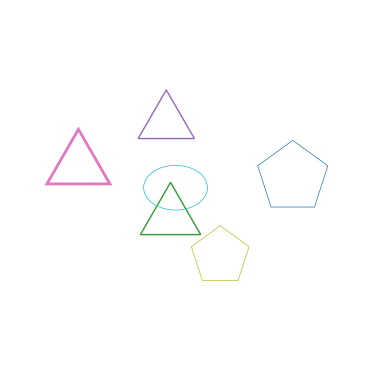[{"shape": "pentagon", "thickness": 0.5, "radius": 0.48, "center": [0.76, 0.54]}, {"shape": "triangle", "thickness": 1, "radius": 0.45, "center": [0.443, 0.436]}, {"shape": "triangle", "thickness": 1, "radius": 0.42, "center": [0.432, 0.682]}, {"shape": "triangle", "thickness": 2, "radius": 0.47, "center": [0.204, 0.57]}, {"shape": "pentagon", "thickness": 0.5, "radius": 0.39, "center": [0.572, 0.335]}, {"shape": "oval", "thickness": 0.5, "radius": 0.41, "center": [0.456, 0.512]}]